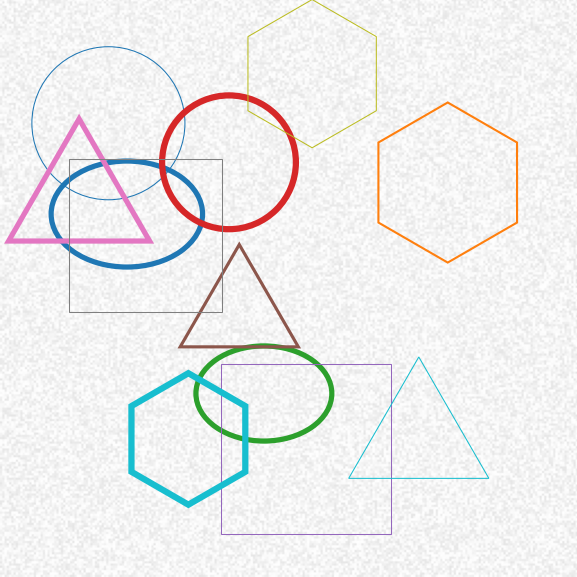[{"shape": "circle", "thickness": 0.5, "radius": 0.66, "center": [0.188, 0.786]}, {"shape": "oval", "thickness": 2.5, "radius": 0.66, "center": [0.22, 0.628]}, {"shape": "hexagon", "thickness": 1, "radius": 0.69, "center": [0.775, 0.683]}, {"shape": "oval", "thickness": 2.5, "radius": 0.59, "center": [0.457, 0.318]}, {"shape": "circle", "thickness": 3, "radius": 0.58, "center": [0.397, 0.718]}, {"shape": "square", "thickness": 0.5, "radius": 0.74, "center": [0.53, 0.222]}, {"shape": "triangle", "thickness": 1.5, "radius": 0.59, "center": [0.414, 0.458]}, {"shape": "triangle", "thickness": 2.5, "radius": 0.7, "center": [0.137, 0.652]}, {"shape": "square", "thickness": 0.5, "radius": 0.66, "center": [0.252, 0.592]}, {"shape": "hexagon", "thickness": 0.5, "radius": 0.64, "center": [0.54, 0.872]}, {"shape": "triangle", "thickness": 0.5, "radius": 0.7, "center": [0.725, 0.241]}, {"shape": "hexagon", "thickness": 3, "radius": 0.57, "center": [0.326, 0.239]}]